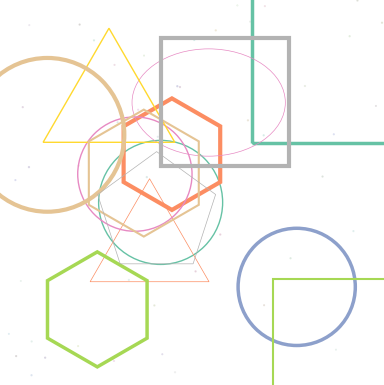[{"shape": "square", "thickness": 2.5, "radius": 0.99, "center": [0.851, 0.826]}, {"shape": "circle", "thickness": 1, "radius": 0.81, "center": [0.417, 0.474]}, {"shape": "hexagon", "thickness": 3, "radius": 0.72, "center": [0.447, 0.6]}, {"shape": "triangle", "thickness": 0.5, "radius": 0.89, "center": [0.389, 0.357]}, {"shape": "circle", "thickness": 2.5, "radius": 0.76, "center": [0.771, 0.255]}, {"shape": "circle", "thickness": 1, "radius": 0.74, "center": [0.35, 0.548]}, {"shape": "oval", "thickness": 0.5, "radius": 1.0, "center": [0.542, 0.734]}, {"shape": "hexagon", "thickness": 2.5, "radius": 0.75, "center": [0.253, 0.196]}, {"shape": "square", "thickness": 1.5, "radius": 0.78, "center": [0.864, 0.12]}, {"shape": "triangle", "thickness": 1, "radius": 0.99, "center": [0.283, 0.729]}, {"shape": "circle", "thickness": 3, "radius": 1.0, "center": [0.123, 0.65]}, {"shape": "hexagon", "thickness": 1.5, "radius": 0.82, "center": [0.374, 0.55]}, {"shape": "pentagon", "thickness": 0.5, "radius": 0.81, "center": [0.407, 0.445]}, {"shape": "square", "thickness": 3, "radius": 0.83, "center": [0.584, 0.736]}]